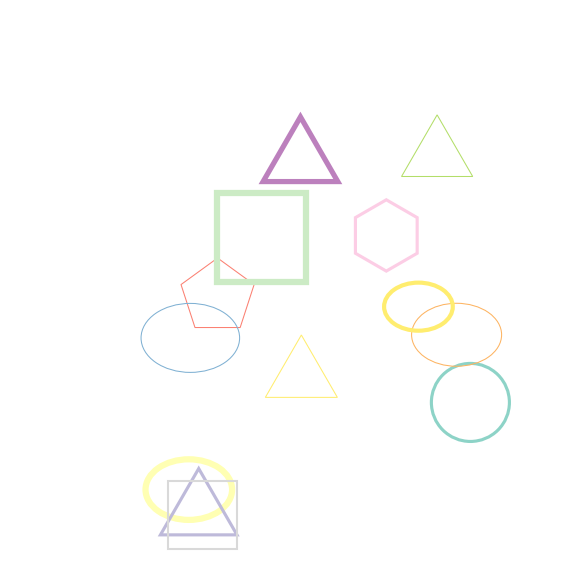[{"shape": "circle", "thickness": 1.5, "radius": 0.34, "center": [0.815, 0.302]}, {"shape": "oval", "thickness": 3, "radius": 0.37, "center": [0.327, 0.151]}, {"shape": "triangle", "thickness": 1.5, "radius": 0.38, "center": [0.344, 0.111]}, {"shape": "pentagon", "thickness": 0.5, "radius": 0.33, "center": [0.377, 0.486]}, {"shape": "oval", "thickness": 0.5, "radius": 0.43, "center": [0.33, 0.414]}, {"shape": "oval", "thickness": 0.5, "radius": 0.39, "center": [0.791, 0.419]}, {"shape": "triangle", "thickness": 0.5, "radius": 0.36, "center": [0.757, 0.729]}, {"shape": "hexagon", "thickness": 1.5, "radius": 0.31, "center": [0.669, 0.591]}, {"shape": "square", "thickness": 1, "radius": 0.3, "center": [0.351, 0.107]}, {"shape": "triangle", "thickness": 2.5, "radius": 0.37, "center": [0.52, 0.722]}, {"shape": "square", "thickness": 3, "radius": 0.38, "center": [0.453, 0.588]}, {"shape": "oval", "thickness": 2, "radius": 0.3, "center": [0.725, 0.468]}, {"shape": "triangle", "thickness": 0.5, "radius": 0.36, "center": [0.522, 0.347]}]